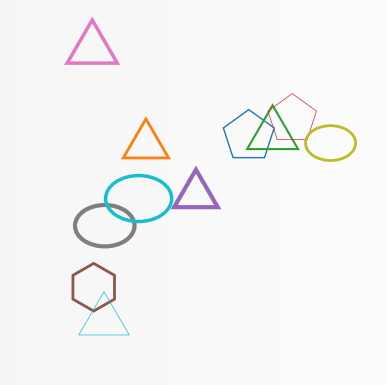[{"shape": "pentagon", "thickness": 1, "radius": 0.34, "center": [0.642, 0.646]}, {"shape": "triangle", "thickness": 2, "radius": 0.34, "center": [0.377, 0.624]}, {"shape": "triangle", "thickness": 1.5, "radius": 0.38, "center": [0.703, 0.651]}, {"shape": "pentagon", "thickness": 0.5, "radius": 0.33, "center": [0.754, 0.691]}, {"shape": "triangle", "thickness": 3, "radius": 0.32, "center": [0.506, 0.494]}, {"shape": "hexagon", "thickness": 2, "radius": 0.31, "center": [0.242, 0.254]}, {"shape": "triangle", "thickness": 2.5, "radius": 0.37, "center": [0.238, 0.873]}, {"shape": "oval", "thickness": 3, "radius": 0.38, "center": [0.27, 0.414]}, {"shape": "oval", "thickness": 2, "radius": 0.32, "center": [0.853, 0.628]}, {"shape": "triangle", "thickness": 0.5, "radius": 0.38, "center": [0.268, 0.167]}, {"shape": "oval", "thickness": 2.5, "radius": 0.43, "center": [0.358, 0.484]}]